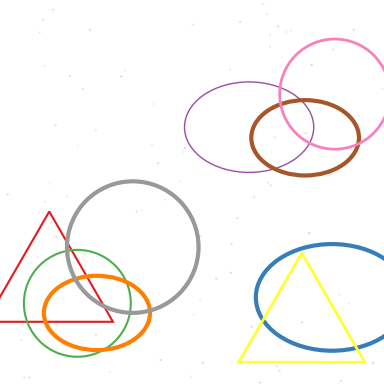[{"shape": "triangle", "thickness": 1.5, "radius": 0.95, "center": [0.128, 0.26]}, {"shape": "oval", "thickness": 3, "radius": 0.99, "center": [0.862, 0.228]}, {"shape": "circle", "thickness": 1.5, "radius": 0.69, "center": [0.201, 0.212]}, {"shape": "oval", "thickness": 1, "radius": 0.84, "center": [0.647, 0.67]}, {"shape": "oval", "thickness": 3, "radius": 0.69, "center": [0.252, 0.187]}, {"shape": "triangle", "thickness": 2, "radius": 0.95, "center": [0.784, 0.154]}, {"shape": "oval", "thickness": 3, "radius": 0.7, "center": [0.793, 0.642]}, {"shape": "circle", "thickness": 2, "radius": 0.72, "center": [0.869, 0.756]}, {"shape": "circle", "thickness": 3, "radius": 0.85, "center": [0.345, 0.358]}]